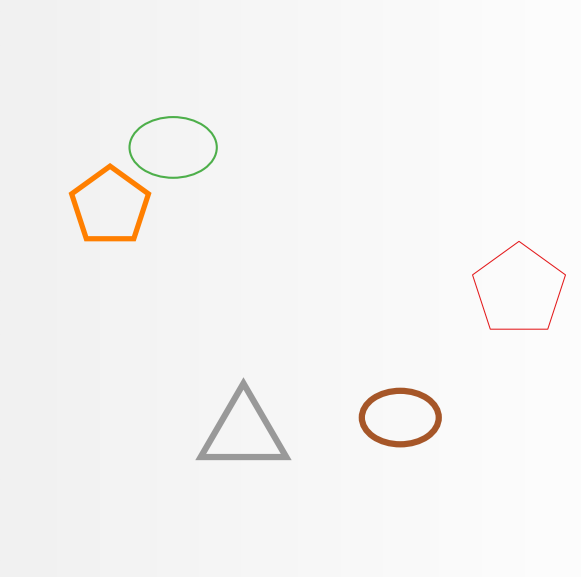[{"shape": "pentagon", "thickness": 0.5, "radius": 0.42, "center": [0.893, 0.497]}, {"shape": "oval", "thickness": 1, "radius": 0.38, "center": [0.298, 0.744]}, {"shape": "pentagon", "thickness": 2.5, "radius": 0.35, "center": [0.189, 0.642]}, {"shape": "oval", "thickness": 3, "radius": 0.33, "center": [0.689, 0.276]}, {"shape": "triangle", "thickness": 3, "radius": 0.42, "center": [0.419, 0.25]}]